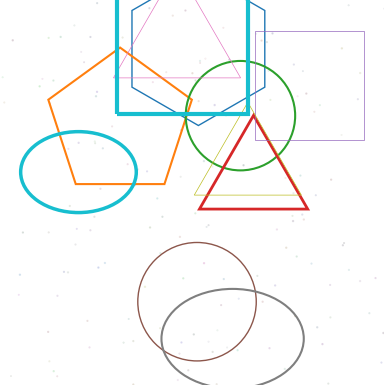[{"shape": "hexagon", "thickness": 1, "radius": 1.0, "center": [0.515, 0.873]}, {"shape": "pentagon", "thickness": 1.5, "radius": 0.98, "center": [0.312, 0.68]}, {"shape": "circle", "thickness": 1.5, "radius": 0.71, "center": [0.625, 0.7]}, {"shape": "triangle", "thickness": 2, "radius": 0.81, "center": [0.659, 0.538]}, {"shape": "square", "thickness": 0.5, "radius": 0.71, "center": [0.804, 0.778]}, {"shape": "circle", "thickness": 1, "radius": 0.77, "center": [0.512, 0.216]}, {"shape": "triangle", "thickness": 0.5, "radius": 0.95, "center": [0.46, 0.893]}, {"shape": "oval", "thickness": 1.5, "radius": 0.92, "center": [0.604, 0.12]}, {"shape": "triangle", "thickness": 0.5, "radius": 0.8, "center": [0.644, 0.574]}, {"shape": "square", "thickness": 3, "radius": 0.85, "center": [0.474, 0.873]}, {"shape": "oval", "thickness": 2.5, "radius": 0.75, "center": [0.204, 0.553]}]